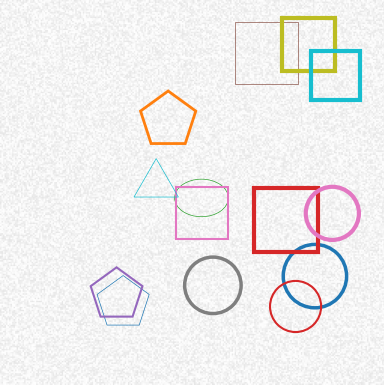[{"shape": "circle", "thickness": 2.5, "radius": 0.41, "center": [0.818, 0.283]}, {"shape": "pentagon", "thickness": 0.5, "radius": 0.36, "center": [0.32, 0.213]}, {"shape": "pentagon", "thickness": 2, "radius": 0.38, "center": [0.437, 0.688]}, {"shape": "oval", "thickness": 0.5, "radius": 0.35, "center": [0.523, 0.486]}, {"shape": "square", "thickness": 3, "radius": 0.41, "center": [0.742, 0.429]}, {"shape": "circle", "thickness": 1.5, "radius": 0.33, "center": [0.768, 0.204]}, {"shape": "pentagon", "thickness": 1.5, "radius": 0.35, "center": [0.303, 0.235]}, {"shape": "square", "thickness": 0.5, "radius": 0.41, "center": [0.692, 0.862]}, {"shape": "circle", "thickness": 3, "radius": 0.35, "center": [0.863, 0.446]}, {"shape": "square", "thickness": 1.5, "radius": 0.34, "center": [0.524, 0.446]}, {"shape": "circle", "thickness": 2.5, "radius": 0.37, "center": [0.553, 0.259]}, {"shape": "square", "thickness": 3, "radius": 0.34, "center": [0.802, 0.884]}, {"shape": "triangle", "thickness": 0.5, "radius": 0.33, "center": [0.406, 0.521]}, {"shape": "square", "thickness": 3, "radius": 0.32, "center": [0.871, 0.805]}]